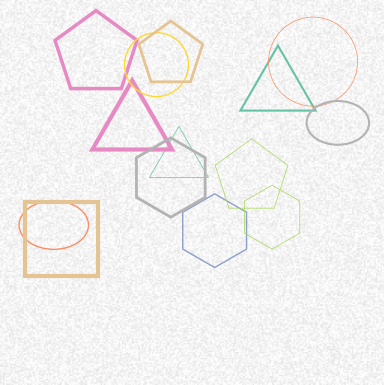[{"shape": "triangle", "thickness": 0.5, "radius": 0.44, "center": [0.465, 0.583]}, {"shape": "triangle", "thickness": 1.5, "radius": 0.56, "center": [0.722, 0.769]}, {"shape": "oval", "thickness": 1, "radius": 0.45, "center": [0.14, 0.415]}, {"shape": "circle", "thickness": 0.5, "radius": 0.58, "center": [0.813, 0.84]}, {"shape": "hexagon", "thickness": 1, "radius": 0.48, "center": [0.558, 0.401]}, {"shape": "triangle", "thickness": 3, "radius": 0.6, "center": [0.343, 0.671]}, {"shape": "pentagon", "thickness": 2.5, "radius": 0.56, "center": [0.249, 0.861]}, {"shape": "pentagon", "thickness": 0.5, "radius": 0.5, "center": [0.653, 0.54]}, {"shape": "hexagon", "thickness": 0.5, "radius": 0.41, "center": [0.707, 0.436]}, {"shape": "circle", "thickness": 1, "radius": 0.42, "center": [0.407, 0.832]}, {"shape": "pentagon", "thickness": 2, "radius": 0.44, "center": [0.444, 0.858]}, {"shape": "square", "thickness": 3, "radius": 0.48, "center": [0.16, 0.38]}, {"shape": "hexagon", "thickness": 2, "radius": 0.52, "center": [0.444, 0.539]}, {"shape": "oval", "thickness": 1.5, "radius": 0.41, "center": [0.877, 0.681]}]